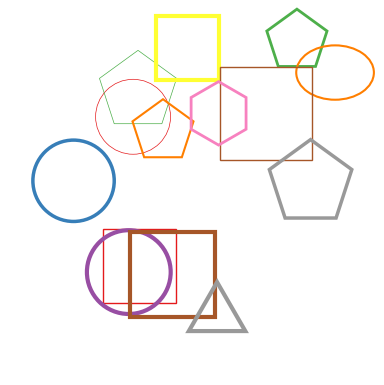[{"shape": "circle", "thickness": 0.5, "radius": 0.49, "center": [0.346, 0.697]}, {"shape": "square", "thickness": 1, "radius": 0.47, "center": [0.362, 0.309]}, {"shape": "circle", "thickness": 2.5, "radius": 0.53, "center": [0.191, 0.53]}, {"shape": "pentagon", "thickness": 0.5, "radius": 0.53, "center": [0.359, 0.764]}, {"shape": "pentagon", "thickness": 2, "radius": 0.41, "center": [0.771, 0.894]}, {"shape": "circle", "thickness": 3, "radius": 0.54, "center": [0.335, 0.293]}, {"shape": "oval", "thickness": 1.5, "radius": 0.5, "center": [0.87, 0.812]}, {"shape": "pentagon", "thickness": 1.5, "radius": 0.42, "center": [0.423, 0.659]}, {"shape": "square", "thickness": 3, "radius": 0.41, "center": [0.487, 0.876]}, {"shape": "square", "thickness": 3, "radius": 0.55, "center": [0.448, 0.287]}, {"shape": "square", "thickness": 1, "radius": 0.6, "center": [0.69, 0.705]}, {"shape": "hexagon", "thickness": 2, "radius": 0.41, "center": [0.568, 0.706]}, {"shape": "pentagon", "thickness": 2.5, "radius": 0.56, "center": [0.807, 0.525]}, {"shape": "triangle", "thickness": 3, "radius": 0.42, "center": [0.564, 0.182]}]